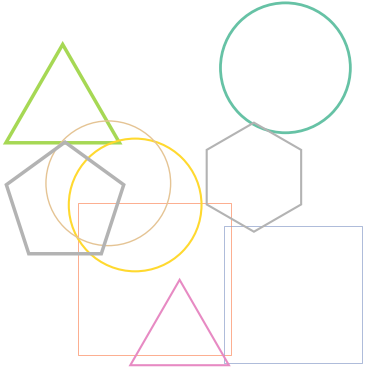[{"shape": "circle", "thickness": 2, "radius": 0.84, "center": [0.741, 0.824]}, {"shape": "square", "thickness": 0.5, "radius": 0.99, "center": [0.402, 0.275]}, {"shape": "square", "thickness": 0.5, "radius": 0.89, "center": [0.761, 0.235]}, {"shape": "triangle", "thickness": 1.5, "radius": 0.74, "center": [0.467, 0.125]}, {"shape": "triangle", "thickness": 2.5, "radius": 0.85, "center": [0.163, 0.714]}, {"shape": "circle", "thickness": 1.5, "radius": 0.86, "center": [0.351, 0.468]}, {"shape": "circle", "thickness": 1, "radius": 0.81, "center": [0.281, 0.524]}, {"shape": "hexagon", "thickness": 1.5, "radius": 0.71, "center": [0.66, 0.54]}, {"shape": "pentagon", "thickness": 2.5, "radius": 0.8, "center": [0.169, 0.471]}]